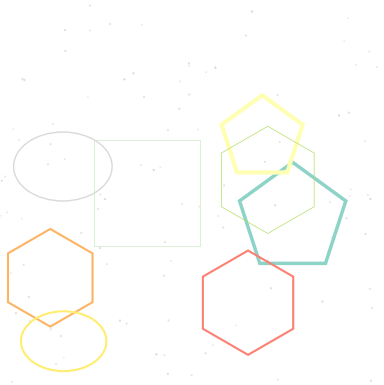[{"shape": "pentagon", "thickness": 2.5, "radius": 0.73, "center": [0.76, 0.433]}, {"shape": "pentagon", "thickness": 3, "radius": 0.55, "center": [0.681, 0.642]}, {"shape": "hexagon", "thickness": 1.5, "radius": 0.68, "center": [0.644, 0.214]}, {"shape": "hexagon", "thickness": 1.5, "radius": 0.63, "center": [0.131, 0.278]}, {"shape": "hexagon", "thickness": 0.5, "radius": 0.7, "center": [0.695, 0.533]}, {"shape": "oval", "thickness": 1, "radius": 0.64, "center": [0.163, 0.568]}, {"shape": "square", "thickness": 0.5, "radius": 0.69, "center": [0.382, 0.498]}, {"shape": "oval", "thickness": 1.5, "radius": 0.56, "center": [0.165, 0.114]}]